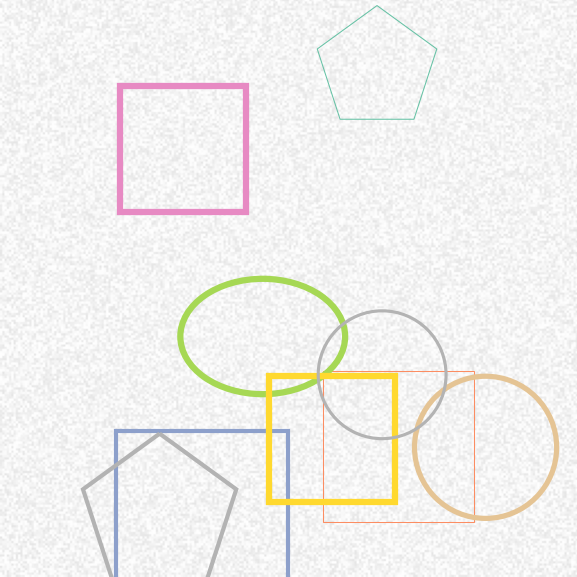[{"shape": "pentagon", "thickness": 0.5, "radius": 0.54, "center": [0.653, 0.881]}, {"shape": "square", "thickness": 0.5, "radius": 0.65, "center": [0.689, 0.226]}, {"shape": "square", "thickness": 2, "radius": 0.74, "center": [0.349, 0.104]}, {"shape": "square", "thickness": 3, "radius": 0.54, "center": [0.317, 0.741]}, {"shape": "oval", "thickness": 3, "radius": 0.71, "center": [0.455, 0.416]}, {"shape": "square", "thickness": 3, "radius": 0.55, "center": [0.574, 0.239]}, {"shape": "circle", "thickness": 2.5, "radius": 0.62, "center": [0.841, 0.225]}, {"shape": "pentagon", "thickness": 2, "radius": 0.7, "center": [0.276, 0.109]}, {"shape": "circle", "thickness": 1.5, "radius": 0.55, "center": [0.662, 0.35]}]